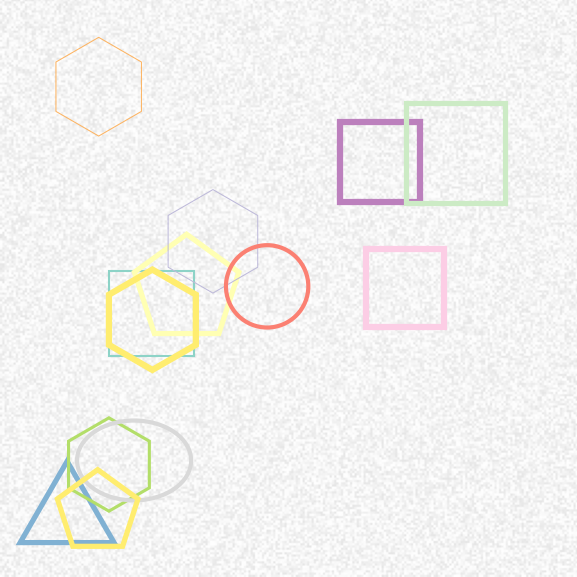[{"shape": "square", "thickness": 1, "radius": 0.37, "center": [0.262, 0.456]}, {"shape": "pentagon", "thickness": 2.5, "radius": 0.48, "center": [0.323, 0.498]}, {"shape": "hexagon", "thickness": 0.5, "radius": 0.45, "center": [0.369, 0.581]}, {"shape": "circle", "thickness": 2, "radius": 0.36, "center": [0.463, 0.503]}, {"shape": "triangle", "thickness": 2.5, "radius": 0.47, "center": [0.116, 0.107]}, {"shape": "hexagon", "thickness": 0.5, "radius": 0.43, "center": [0.171, 0.849]}, {"shape": "hexagon", "thickness": 1.5, "radius": 0.4, "center": [0.189, 0.195]}, {"shape": "square", "thickness": 3, "radius": 0.34, "center": [0.701, 0.5]}, {"shape": "oval", "thickness": 2, "radius": 0.49, "center": [0.232, 0.202]}, {"shape": "square", "thickness": 3, "radius": 0.35, "center": [0.658, 0.719]}, {"shape": "square", "thickness": 2.5, "radius": 0.43, "center": [0.789, 0.734]}, {"shape": "pentagon", "thickness": 2.5, "radius": 0.37, "center": [0.169, 0.113]}, {"shape": "hexagon", "thickness": 3, "radius": 0.43, "center": [0.264, 0.445]}]